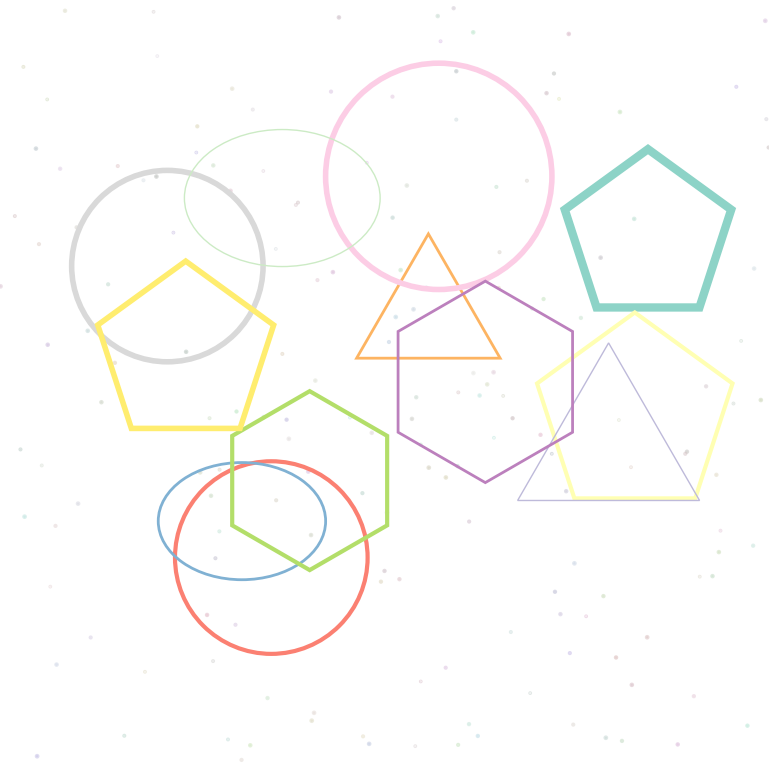[{"shape": "pentagon", "thickness": 3, "radius": 0.57, "center": [0.842, 0.693]}, {"shape": "pentagon", "thickness": 1.5, "radius": 0.67, "center": [0.824, 0.461]}, {"shape": "triangle", "thickness": 0.5, "radius": 0.68, "center": [0.79, 0.418]}, {"shape": "circle", "thickness": 1.5, "radius": 0.63, "center": [0.352, 0.276]}, {"shape": "oval", "thickness": 1, "radius": 0.54, "center": [0.314, 0.323]}, {"shape": "triangle", "thickness": 1, "radius": 0.54, "center": [0.556, 0.589]}, {"shape": "hexagon", "thickness": 1.5, "radius": 0.58, "center": [0.402, 0.376]}, {"shape": "circle", "thickness": 2, "radius": 0.73, "center": [0.57, 0.771]}, {"shape": "circle", "thickness": 2, "radius": 0.62, "center": [0.217, 0.654]}, {"shape": "hexagon", "thickness": 1, "radius": 0.65, "center": [0.63, 0.504]}, {"shape": "oval", "thickness": 0.5, "radius": 0.64, "center": [0.367, 0.743]}, {"shape": "pentagon", "thickness": 2, "radius": 0.6, "center": [0.241, 0.541]}]